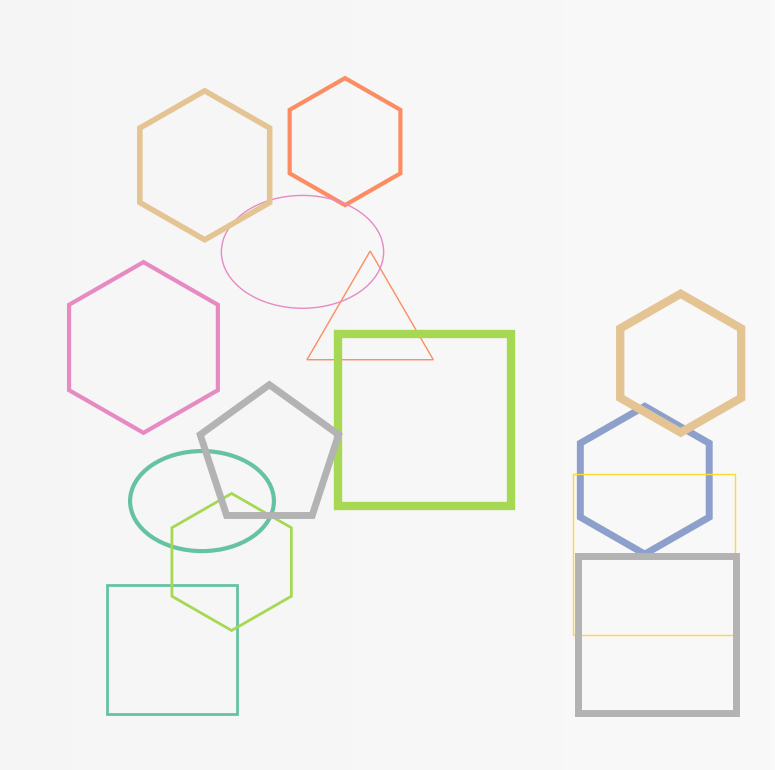[{"shape": "square", "thickness": 1, "radius": 0.42, "center": [0.221, 0.156]}, {"shape": "oval", "thickness": 1.5, "radius": 0.46, "center": [0.261, 0.349]}, {"shape": "triangle", "thickness": 0.5, "radius": 0.47, "center": [0.478, 0.58]}, {"shape": "hexagon", "thickness": 1.5, "radius": 0.41, "center": [0.445, 0.816]}, {"shape": "hexagon", "thickness": 2.5, "radius": 0.48, "center": [0.832, 0.376]}, {"shape": "oval", "thickness": 0.5, "radius": 0.52, "center": [0.39, 0.673]}, {"shape": "hexagon", "thickness": 1.5, "radius": 0.55, "center": [0.185, 0.549]}, {"shape": "square", "thickness": 3, "radius": 0.56, "center": [0.547, 0.454]}, {"shape": "hexagon", "thickness": 1, "radius": 0.44, "center": [0.299, 0.27]}, {"shape": "square", "thickness": 0.5, "radius": 0.52, "center": [0.844, 0.28]}, {"shape": "hexagon", "thickness": 2, "radius": 0.48, "center": [0.264, 0.785]}, {"shape": "hexagon", "thickness": 3, "radius": 0.45, "center": [0.878, 0.528]}, {"shape": "square", "thickness": 2.5, "radius": 0.51, "center": [0.848, 0.176]}, {"shape": "pentagon", "thickness": 2.5, "radius": 0.47, "center": [0.348, 0.406]}]